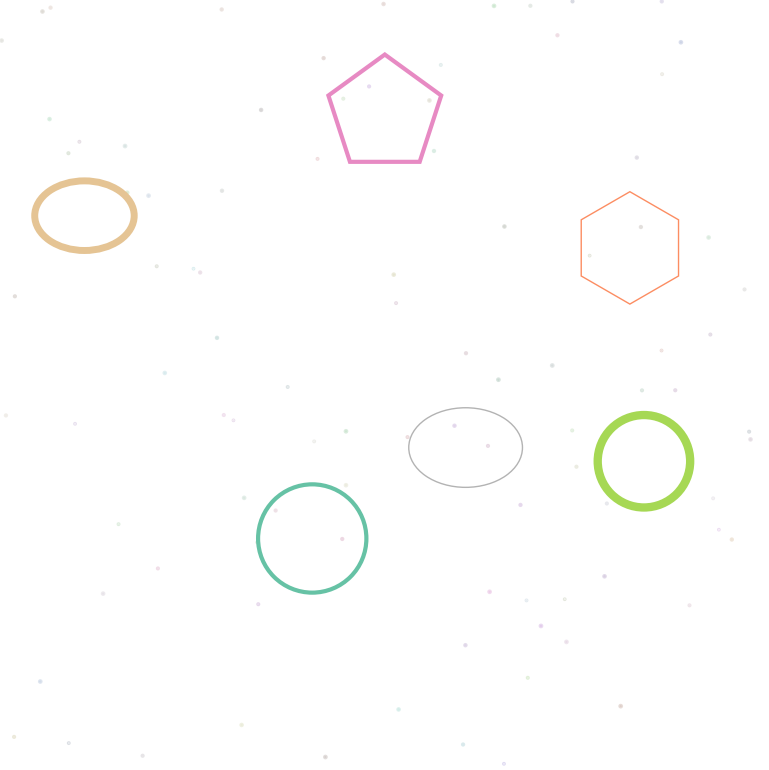[{"shape": "circle", "thickness": 1.5, "radius": 0.35, "center": [0.405, 0.301]}, {"shape": "hexagon", "thickness": 0.5, "radius": 0.36, "center": [0.818, 0.678]}, {"shape": "pentagon", "thickness": 1.5, "radius": 0.39, "center": [0.5, 0.852]}, {"shape": "circle", "thickness": 3, "radius": 0.3, "center": [0.836, 0.401]}, {"shape": "oval", "thickness": 2.5, "radius": 0.32, "center": [0.11, 0.72]}, {"shape": "oval", "thickness": 0.5, "radius": 0.37, "center": [0.605, 0.419]}]